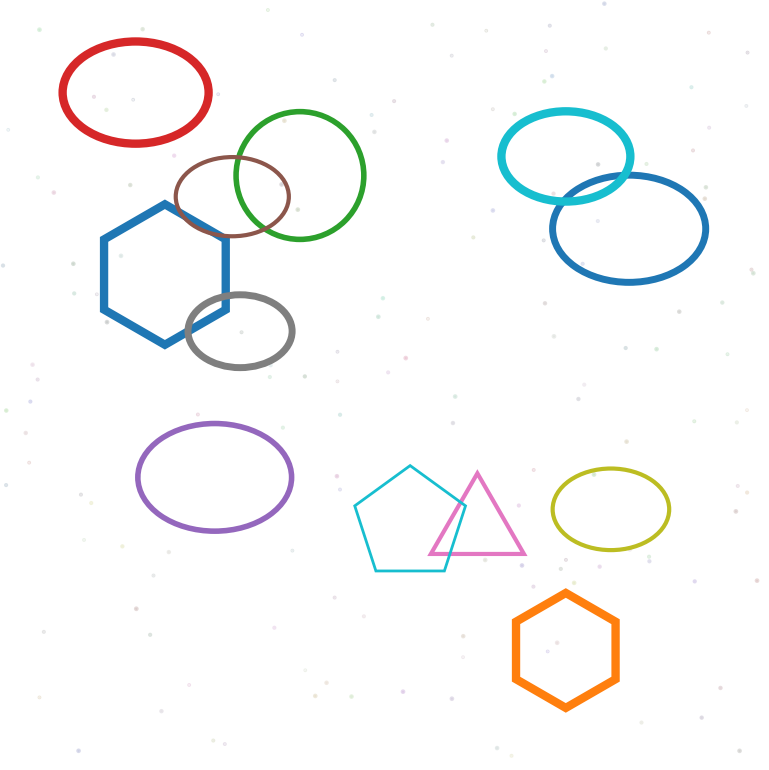[{"shape": "hexagon", "thickness": 3, "radius": 0.46, "center": [0.214, 0.643]}, {"shape": "oval", "thickness": 2.5, "radius": 0.5, "center": [0.817, 0.703]}, {"shape": "hexagon", "thickness": 3, "radius": 0.37, "center": [0.735, 0.155]}, {"shape": "circle", "thickness": 2, "radius": 0.41, "center": [0.39, 0.772]}, {"shape": "oval", "thickness": 3, "radius": 0.47, "center": [0.176, 0.88]}, {"shape": "oval", "thickness": 2, "radius": 0.5, "center": [0.279, 0.38]}, {"shape": "oval", "thickness": 1.5, "radius": 0.37, "center": [0.302, 0.745]}, {"shape": "triangle", "thickness": 1.5, "radius": 0.35, "center": [0.62, 0.315]}, {"shape": "oval", "thickness": 2.5, "radius": 0.34, "center": [0.312, 0.57]}, {"shape": "oval", "thickness": 1.5, "radius": 0.38, "center": [0.793, 0.339]}, {"shape": "pentagon", "thickness": 1, "radius": 0.38, "center": [0.533, 0.32]}, {"shape": "oval", "thickness": 3, "radius": 0.42, "center": [0.735, 0.797]}]